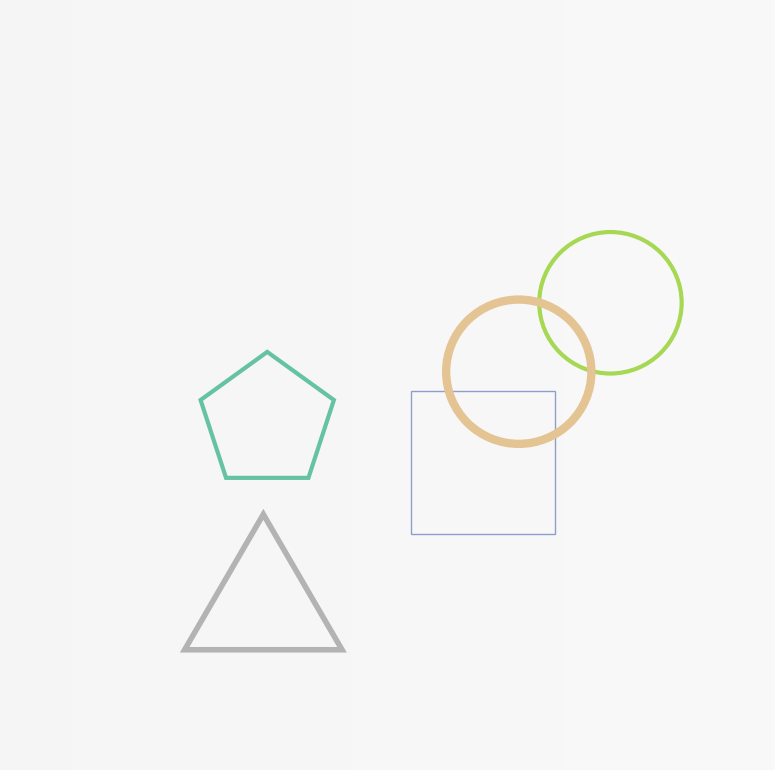[{"shape": "pentagon", "thickness": 1.5, "radius": 0.45, "center": [0.345, 0.453]}, {"shape": "square", "thickness": 0.5, "radius": 0.46, "center": [0.623, 0.399]}, {"shape": "circle", "thickness": 1.5, "radius": 0.46, "center": [0.788, 0.607]}, {"shape": "circle", "thickness": 3, "radius": 0.47, "center": [0.669, 0.517]}, {"shape": "triangle", "thickness": 2, "radius": 0.59, "center": [0.34, 0.215]}]